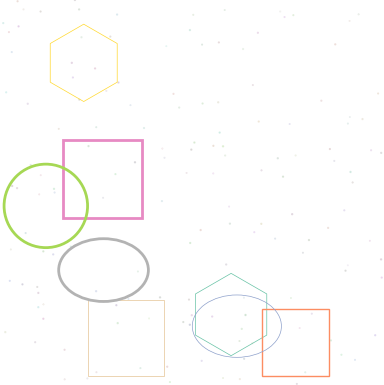[{"shape": "hexagon", "thickness": 0.5, "radius": 0.53, "center": [0.6, 0.183]}, {"shape": "square", "thickness": 1, "radius": 0.44, "center": [0.768, 0.11]}, {"shape": "oval", "thickness": 0.5, "radius": 0.58, "center": [0.615, 0.153]}, {"shape": "square", "thickness": 2, "radius": 0.51, "center": [0.266, 0.535]}, {"shape": "circle", "thickness": 2, "radius": 0.54, "center": [0.119, 0.465]}, {"shape": "hexagon", "thickness": 0.5, "radius": 0.5, "center": [0.217, 0.837]}, {"shape": "square", "thickness": 0.5, "radius": 0.49, "center": [0.327, 0.121]}, {"shape": "oval", "thickness": 2, "radius": 0.58, "center": [0.269, 0.298]}]